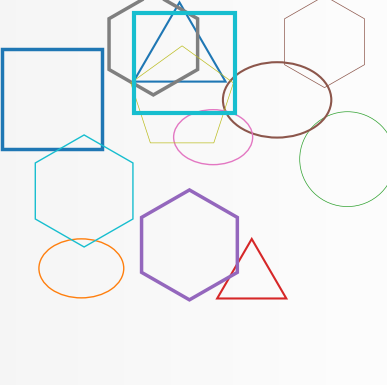[{"shape": "square", "thickness": 2.5, "radius": 0.65, "center": [0.134, 0.742]}, {"shape": "triangle", "thickness": 1.5, "radius": 0.69, "center": [0.463, 0.857]}, {"shape": "oval", "thickness": 1, "radius": 0.55, "center": [0.21, 0.303]}, {"shape": "circle", "thickness": 0.5, "radius": 0.62, "center": [0.897, 0.587]}, {"shape": "triangle", "thickness": 1.5, "radius": 0.52, "center": [0.65, 0.276]}, {"shape": "hexagon", "thickness": 2.5, "radius": 0.71, "center": [0.489, 0.364]}, {"shape": "oval", "thickness": 1.5, "radius": 0.7, "center": [0.715, 0.741]}, {"shape": "hexagon", "thickness": 0.5, "radius": 0.6, "center": [0.837, 0.892]}, {"shape": "oval", "thickness": 1, "radius": 0.51, "center": [0.55, 0.644]}, {"shape": "hexagon", "thickness": 2.5, "radius": 0.66, "center": [0.396, 0.885]}, {"shape": "pentagon", "thickness": 0.5, "radius": 0.7, "center": [0.47, 0.742]}, {"shape": "square", "thickness": 3, "radius": 0.65, "center": [0.476, 0.835]}, {"shape": "hexagon", "thickness": 1, "radius": 0.73, "center": [0.217, 0.504]}]